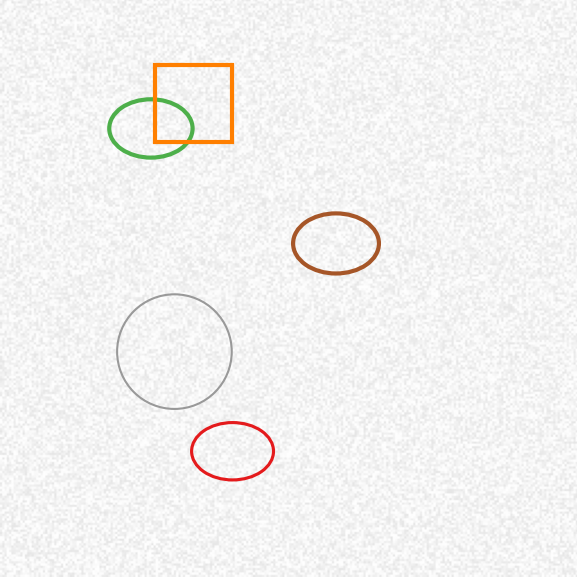[{"shape": "oval", "thickness": 1.5, "radius": 0.35, "center": [0.403, 0.218]}, {"shape": "oval", "thickness": 2, "radius": 0.36, "center": [0.261, 0.777]}, {"shape": "square", "thickness": 2, "radius": 0.33, "center": [0.335, 0.82]}, {"shape": "oval", "thickness": 2, "radius": 0.37, "center": [0.582, 0.578]}, {"shape": "circle", "thickness": 1, "radius": 0.5, "center": [0.302, 0.39]}]